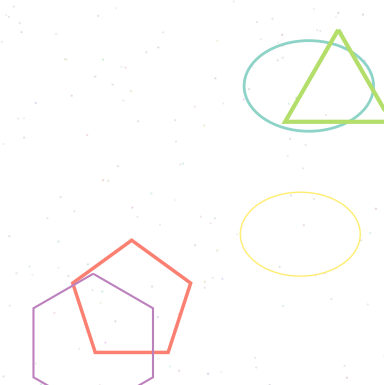[{"shape": "oval", "thickness": 2, "radius": 0.84, "center": [0.802, 0.777]}, {"shape": "pentagon", "thickness": 2.5, "radius": 0.81, "center": [0.342, 0.215]}, {"shape": "triangle", "thickness": 3, "radius": 0.8, "center": [0.879, 0.763]}, {"shape": "hexagon", "thickness": 1.5, "radius": 0.9, "center": [0.242, 0.11]}, {"shape": "oval", "thickness": 1, "radius": 0.78, "center": [0.78, 0.392]}]